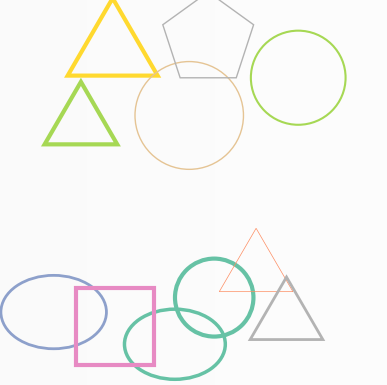[{"shape": "circle", "thickness": 3, "radius": 0.51, "center": [0.553, 0.227]}, {"shape": "oval", "thickness": 2.5, "radius": 0.65, "center": [0.451, 0.106]}, {"shape": "triangle", "thickness": 0.5, "radius": 0.55, "center": [0.661, 0.297]}, {"shape": "oval", "thickness": 2, "radius": 0.68, "center": [0.139, 0.189]}, {"shape": "square", "thickness": 3, "radius": 0.5, "center": [0.297, 0.151]}, {"shape": "circle", "thickness": 1.5, "radius": 0.61, "center": [0.77, 0.798]}, {"shape": "triangle", "thickness": 3, "radius": 0.54, "center": [0.209, 0.679]}, {"shape": "triangle", "thickness": 3, "radius": 0.67, "center": [0.291, 0.871]}, {"shape": "circle", "thickness": 1, "radius": 0.7, "center": [0.488, 0.7]}, {"shape": "triangle", "thickness": 2, "radius": 0.54, "center": [0.739, 0.172]}, {"shape": "pentagon", "thickness": 1, "radius": 0.62, "center": [0.537, 0.898]}]